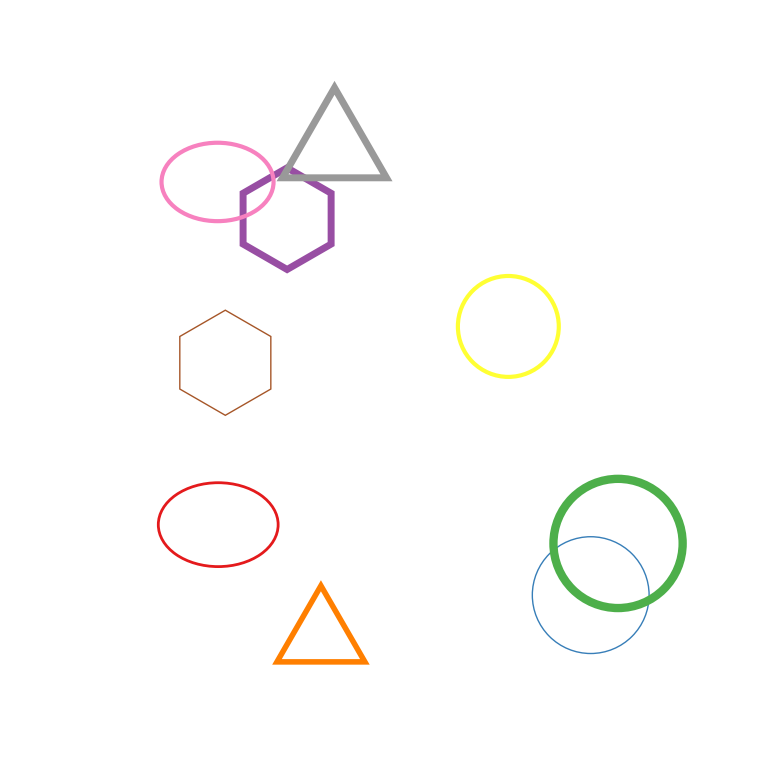[{"shape": "oval", "thickness": 1, "radius": 0.39, "center": [0.283, 0.319]}, {"shape": "circle", "thickness": 0.5, "radius": 0.38, "center": [0.767, 0.227]}, {"shape": "circle", "thickness": 3, "radius": 0.42, "center": [0.803, 0.294]}, {"shape": "hexagon", "thickness": 2.5, "radius": 0.33, "center": [0.373, 0.716]}, {"shape": "triangle", "thickness": 2, "radius": 0.33, "center": [0.417, 0.173]}, {"shape": "circle", "thickness": 1.5, "radius": 0.33, "center": [0.66, 0.576]}, {"shape": "hexagon", "thickness": 0.5, "radius": 0.34, "center": [0.293, 0.529]}, {"shape": "oval", "thickness": 1.5, "radius": 0.36, "center": [0.283, 0.764]}, {"shape": "triangle", "thickness": 2.5, "radius": 0.39, "center": [0.434, 0.808]}]